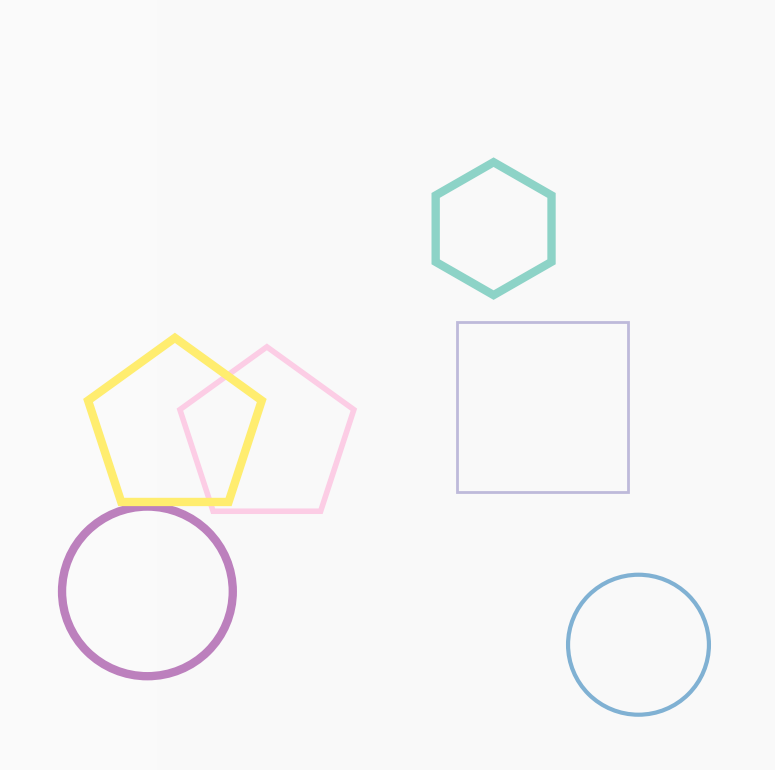[{"shape": "hexagon", "thickness": 3, "radius": 0.43, "center": [0.637, 0.703]}, {"shape": "square", "thickness": 1, "radius": 0.55, "center": [0.699, 0.472]}, {"shape": "circle", "thickness": 1.5, "radius": 0.45, "center": [0.824, 0.163]}, {"shape": "pentagon", "thickness": 2, "radius": 0.59, "center": [0.344, 0.432]}, {"shape": "circle", "thickness": 3, "radius": 0.55, "center": [0.19, 0.232]}, {"shape": "pentagon", "thickness": 3, "radius": 0.59, "center": [0.226, 0.443]}]